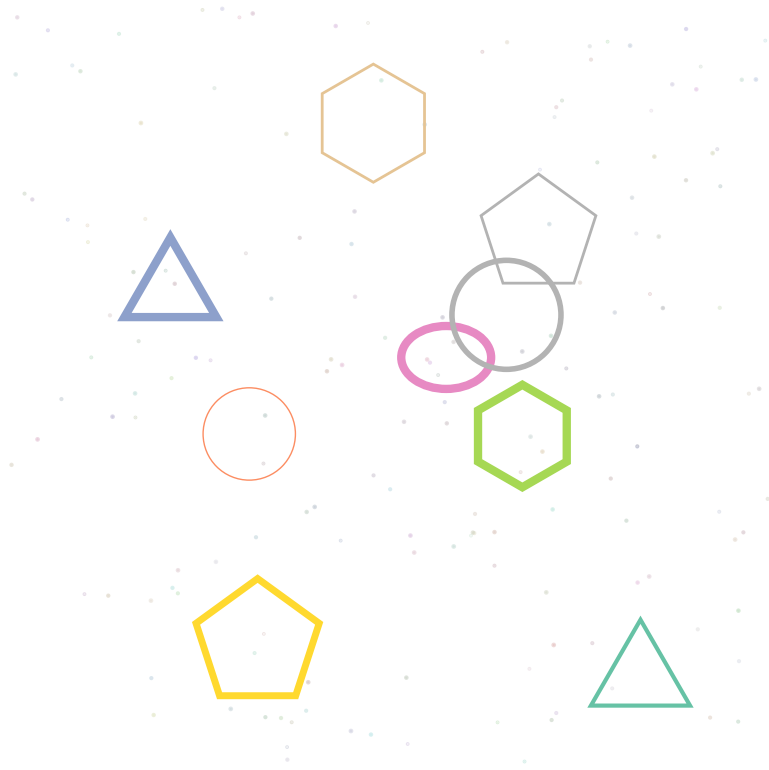[{"shape": "triangle", "thickness": 1.5, "radius": 0.37, "center": [0.832, 0.121]}, {"shape": "circle", "thickness": 0.5, "radius": 0.3, "center": [0.324, 0.436]}, {"shape": "triangle", "thickness": 3, "radius": 0.34, "center": [0.221, 0.623]}, {"shape": "oval", "thickness": 3, "radius": 0.29, "center": [0.579, 0.536]}, {"shape": "hexagon", "thickness": 3, "radius": 0.33, "center": [0.678, 0.434]}, {"shape": "pentagon", "thickness": 2.5, "radius": 0.42, "center": [0.335, 0.164]}, {"shape": "hexagon", "thickness": 1, "radius": 0.38, "center": [0.485, 0.84]}, {"shape": "circle", "thickness": 2, "radius": 0.35, "center": [0.658, 0.591]}, {"shape": "pentagon", "thickness": 1, "radius": 0.39, "center": [0.699, 0.696]}]